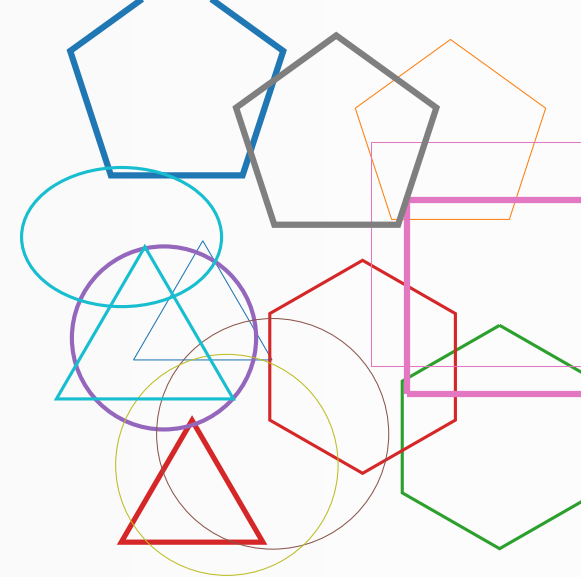[{"shape": "triangle", "thickness": 0.5, "radius": 0.69, "center": [0.349, 0.445]}, {"shape": "pentagon", "thickness": 3, "radius": 0.96, "center": [0.304, 0.851]}, {"shape": "pentagon", "thickness": 0.5, "radius": 0.86, "center": [0.775, 0.759]}, {"shape": "hexagon", "thickness": 1.5, "radius": 0.97, "center": [0.86, 0.242]}, {"shape": "triangle", "thickness": 2.5, "radius": 0.7, "center": [0.33, 0.131]}, {"shape": "hexagon", "thickness": 1.5, "radius": 0.92, "center": [0.624, 0.364]}, {"shape": "circle", "thickness": 2, "radius": 0.79, "center": [0.282, 0.414]}, {"shape": "circle", "thickness": 0.5, "radius": 1.0, "center": [0.469, 0.248]}, {"shape": "square", "thickness": 3, "radius": 0.84, "center": [0.868, 0.485]}, {"shape": "square", "thickness": 0.5, "radius": 0.97, "center": [0.833, 0.56]}, {"shape": "pentagon", "thickness": 3, "radius": 0.91, "center": [0.578, 0.757]}, {"shape": "circle", "thickness": 0.5, "radius": 0.96, "center": [0.39, 0.194]}, {"shape": "oval", "thickness": 1.5, "radius": 0.86, "center": [0.209, 0.589]}, {"shape": "triangle", "thickness": 1.5, "radius": 0.88, "center": [0.249, 0.396]}]